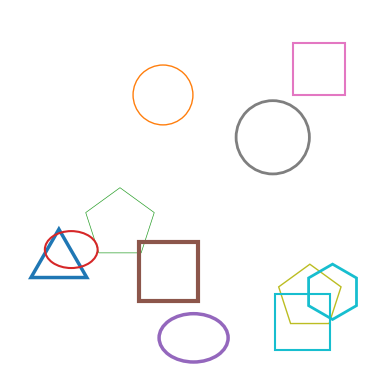[{"shape": "triangle", "thickness": 2.5, "radius": 0.42, "center": [0.153, 0.321]}, {"shape": "circle", "thickness": 1, "radius": 0.39, "center": [0.423, 0.753]}, {"shape": "pentagon", "thickness": 0.5, "radius": 0.47, "center": [0.312, 0.419]}, {"shape": "oval", "thickness": 1.5, "radius": 0.34, "center": [0.185, 0.352]}, {"shape": "oval", "thickness": 2.5, "radius": 0.45, "center": [0.503, 0.122]}, {"shape": "square", "thickness": 3, "radius": 0.38, "center": [0.437, 0.295]}, {"shape": "square", "thickness": 1.5, "radius": 0.34, "center": [0.828, 0.821]}, {"shape": "circle", "thickness": 2, "radius": 0.48, "center": [0.708, 0.643]}, {"shape": "pentagon", "thickness": 1, "radius": 0.43, "center": [0.805, 0.229]}, {"shape": "square", "thickness": 1.5, "radius": 0.36, "center": [0.786, 0.164]}, {"shape": "hexagon", "thickness": 2, "radius": 0.36, "center": [0.864, 0.242]}]